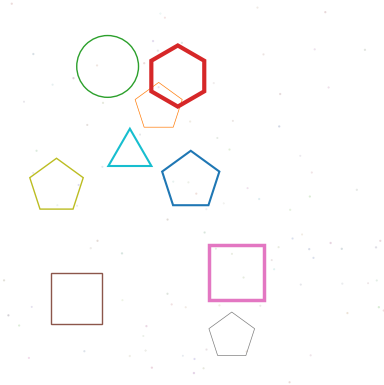[{"shape": "pentagon", "thickness": 1.5, "radius": 0.39, "center": [0.495, 0.53]}, {"shape": "pentagon", "thickness": 0.5, "radius": 0.32, "center": [0.412, 0.722]}, {"shape": "circle", "thickness": 1, "radius": 0.4, "center": [0.28, 0.827]}, {"shape": "hexagon", "thickness": 3, "radius": 0.4, "center": [0.462, 0.802]}, {"shape": "square", "thickness": 1, "radius": 0.33, "center": [0.2, 0.224]}, {"shape": "square", "thickness": 2.5, "radius": 0.36, "center": [0.615, 0.292]}, {"shape": "pentagon", "thickness": 0.5, "radius": 0.31, "center": [0.602, 0.127]}, {"shape": "pentagon", "thickness": 1, "radius": 0.36, "center": [0.147, 0.516]}, {"shape": "triangle", "thickness": 1.5, "radius": 0.32, "center": [0.337, 0.601]}]